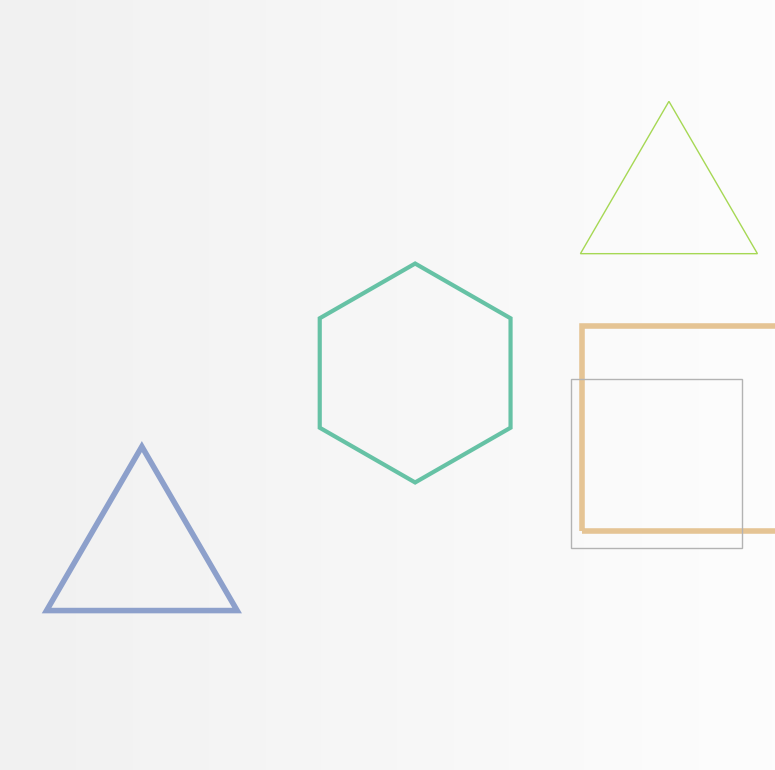[{"shape": "hexagon", "thickness": 1.5, "radius": 0.71, "center": [0.536, 0.516]}, {"shape": "triangle", "thickness": 2, "radius": 0.71, "center": [0.183, 0.278]}, {"shape": "triangle", "thickness": 0.5, "radius": 0.66, "center": [0.863, 0.736]}, {"shape": "square", "thickness": 2, "radius": 0.67, "center": [0.884, 0.443]}, {"shape": "square", "thickness": 0.5, "radius": 0.55, "center": [0.847, 0.398]}]